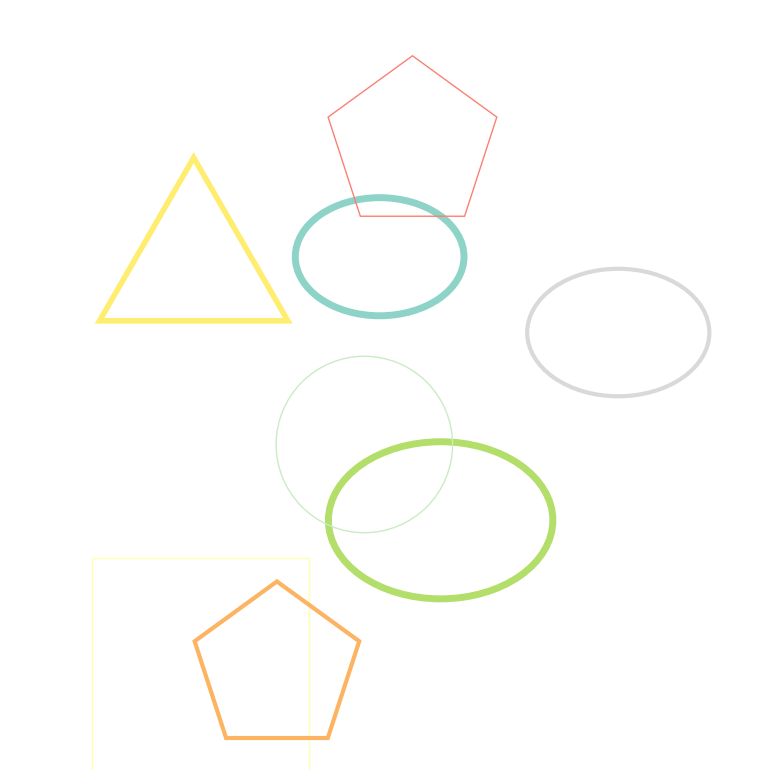[{"shape": "oval", "thickness": 2.5, "radius": 0.55, "center": [0.493, 0.667]}, {"shape": "square", "thickness": 0.5, "radius": 0.71, "center": [0.26, 0.134]}, {"shape": "pentagon", "thickness": 0.5, "radius": 0.58, "center": [0.536, 0.812]}, {"shape": "pentagon", "thickness": 1.5, "radius": 0.56, "center": [0.36, 0.132]}, {"shape": "oval", "thickness": 2.5, "radius": 0.73, "center": [0.572, 0.324]}, {"shape": "oval", "thickness": 1.5, "radius": 0.59, "center": [0.803, 0.568]}, {"shape": "circle", "thickness": 0.5, "radius": 0.57, "center": [0.473, 0.423]}, {"shape": "triangle", "thickness": 2, "radius": 0.71, "center": [0.252, 0.654]}]